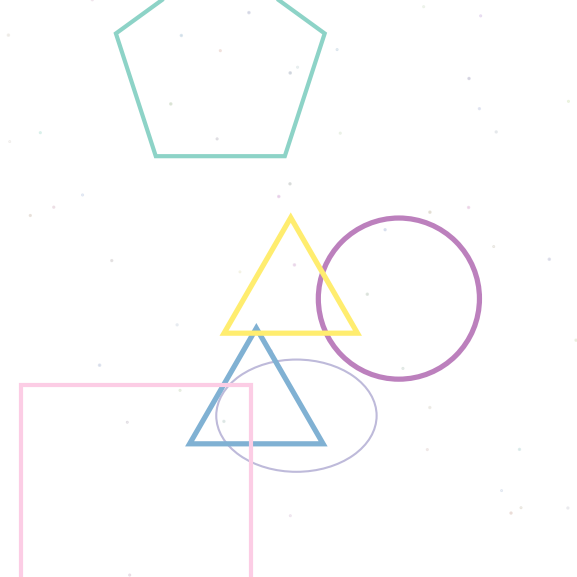[{"shape": "pentagon", "thickness": 2, "radius": 0.95, "center": [0.381, 0.882]}, {"shape": "oval", "thickness": 1, "radius": 0.69, "center": [0.513, 0.279]}, {"shape": "triangle", "thickness": 2.5, "radius": 0.67, "center": [0.444, 0.297]}, {"shape": "square", "thickness": 2, "radius": 1.0, "center": [0.236, 0.133]}, {"shape": "circle", "thickness": 2.5, "radius": 0.7, "center": [0.691, 0.482]}, {"shape": "triangle", "thickness": 2.5, "radius": 0.67, "center": [0.503, 0.489]}]